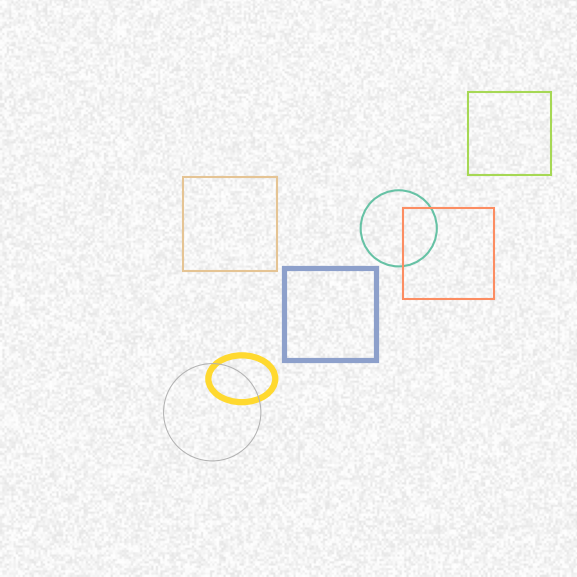[{"shape": "circle", "thickness": 1, "radius": 0.33, "center": [0.69, 0.604]}, {"shape": "square", "thickness": 1, "radius": 0.39, "center": [0.777, 0.56]}, {"shape": "square", "thickness": 2.5, "radius": 0.4, "center": [0.571, 0.456]}, {"shape": "square", "thickness": 1, "radius": 0.36, "center": [0.882, 0.768]}, {"shape": "oval", "thickness": 3, "radius": 0.29, "center": [0.419, 0.343]}, {"shape": "square", "thickness": 1, "radius": 0.41, "center": [0.399, 0.611]}, {"shape": "circle", "thickness": 0.5, "radius": 0.42, "center": [0.367, 0.285]}]